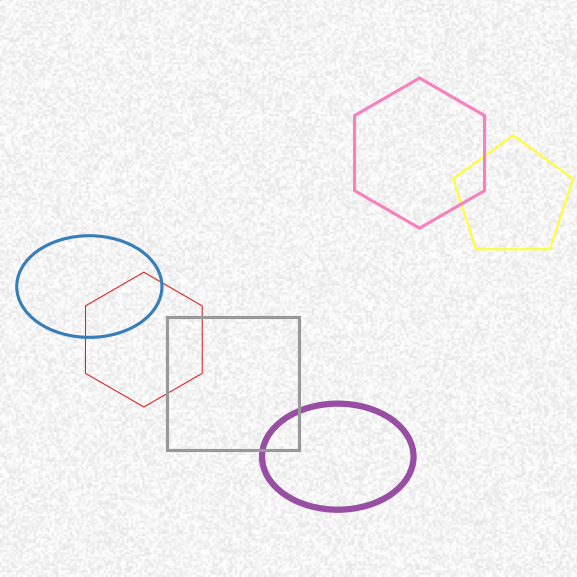[{"shape": "hexagon", "thickness": 0.5, "radius": 0.58, "center": [0.249, 0.411]}, {"shape": "oval", "thickness": 1.5, "radius": 0.63, "center": [0.155, 0.503]}, {"shape": "oval", "thickness": 3, "radius": 0.66, "center": [0.585, 0.208]}, {"shape": "pentagon", "thickness": 1, "radius": 0.55, "center": [0.888, 0.656]}, {"shape": "hexagon", "thickness": 1.5, "radius": 0.65, "center": [0.727, 0.734]}, {"shape": "square", "thickness": 1.5, "radius": 0.57, "center": [0.404, 0.335]}]